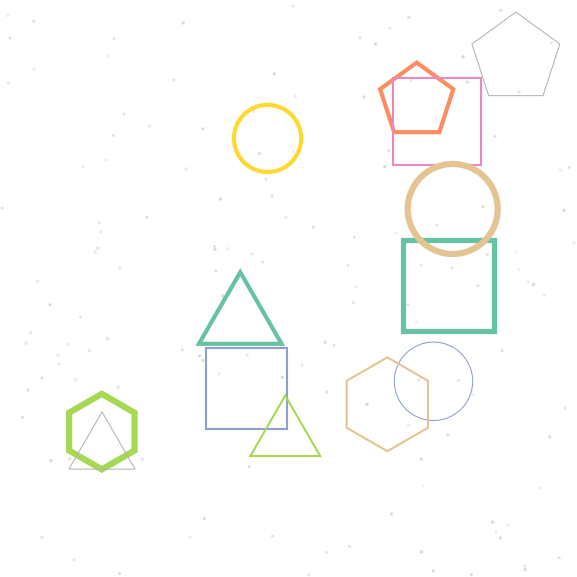[{"shape": "square", "thickness": 2.5, "radius": 0.39, "center": [0.777, 0.504]}, {"shape": "triangle", "thickness": 2, "radius": 0.41, "center": [0.416, 0.445]}, {"shape": "pentagon", "thickness": 2, "radius": 0.33, "center": [0.722, 0.824]}, {"shape": "square", "thickness": 1, "radius": 0.35, "center": [0.427, 0.327]}, {"shape": "circle", "thickness": 0.5, "radius": 0.34, "center": [0.751, 0.339]}, {"shape": "square", "thickness": 1, "radius": 0.38, "center": [0.756, 0.789]}, {"shape": "hexagon", "thickness": 3, "radius": 0.33, "center": [0.176, 0.252]}, {"shape": "triangle", "thickness": 1, "radius": 0.35, "center": [0.494, 0.244]}, {"shape": "circle", "thickness": 2, "radius": 0.29, "center": [0.463, 0.759]}, {"shape": "hexagon", "thickness": 1, "radius": 0.41, "center": [0.671, 0.299]}, {"shape": "circle", "thickness": 3, "radius": 0.39, "center": [0.784, 0.637]}, {"shape": "triangle", "thickness": 0.5, "radius": 0.33, "center": [0.177, 0.22]}, {"shape": "pentagon", "thickness": 0.5, "radius": 0.4, "center": [0.893, 0.898]}]